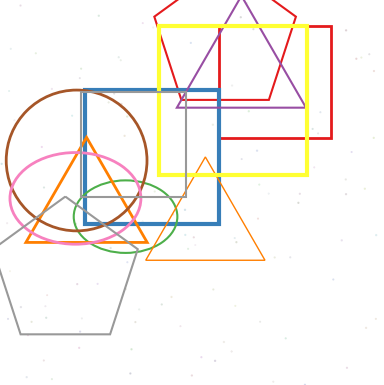[{"shape": "square", "thickness": 2, "radius": 0.73, "center": [0.714, 0.788]}, {"shape": "pentagon", "thickness": 1.5, "radius": 0.97, "center": [0.585, 0.897]}, {"shape": "square", "thickness": 3, "radius": 0.87, "center": [0.394, 0.593]}, {"shape": "oval", "thickness": 1.5, "radius": 0.67, "center": [0.326, 0.437]}, {"shape": "triangle", "thickness": 1.5, "radius": 0.97, "center": [0.627, 0.817]}, {"shape": "triangle", "thickness": 2, "radius": 0.91, "center": [0.225, 0.461]}, {"shape": "triangle", "thickness": 1, "radius": 0.89, "center": [0.533, 0.413]}, {"shape": "square", "thickness": 3, "radius": 0.96, "center": [0.606, 0.739]}, {"shape": "circle", "thickness": 2, "radius": 0.91, "center": [0.199, 0.583]}, {"shape": "oval", "thickness": 2, "radius": 0.85, "center": [0.196, 0.485]}, {"shape": "pentagon", "thickness": 1.5, "radius": 0.99, "center": [0.17, 0.292]}, {"shape": "square", "thickness": 1.5, "radius": 0.68, "center": [0.347, 0.626]}]